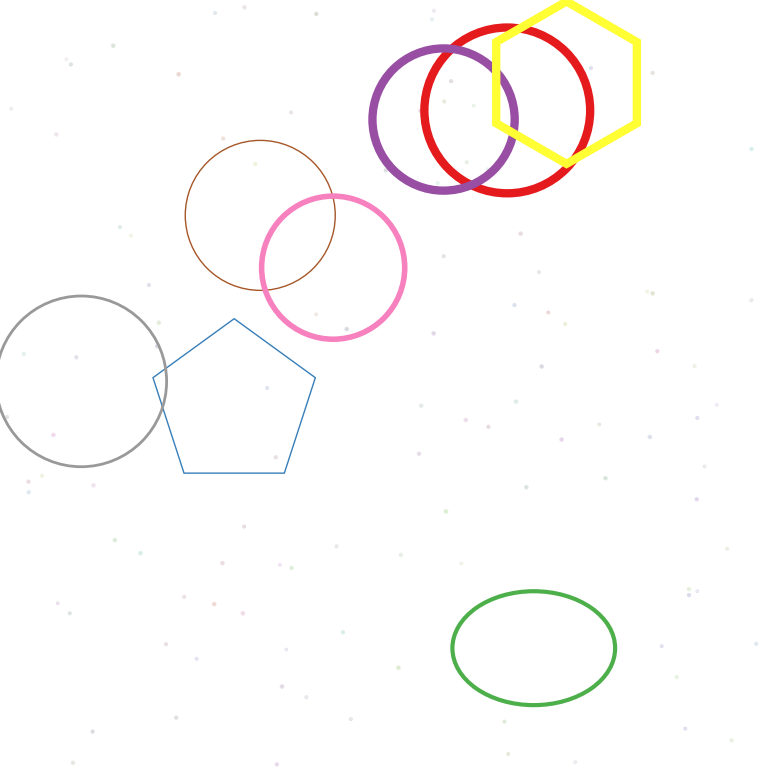[{"shape": "circle", "thickness": 3, "radius": 0.54, "center": [0.659, 0.857]}, {"shape": "pentagon", "thickness": 0.5, "radius": 0.55, "center": [0.304, 0.475]}, {"shape": "oval", "thickness": 1.5, "radius": 0.53, "center": [0.693, 0.158]}, {"shape": "circle", "thickness": 3, "radius": 0.46, "center": [0.576, 0.845]}, {"shape": "hexagon", "thickness": 3, "radius": 0.53, "center": [0.736, 0.893]}, {"shape": "circle", "thickness": 0.5, "radius": 0.49, "center": [0.338, 0.72]}, {"shape": "circle", "thickness": 2, "radius": 0.46, "center": [0.433, 0.652]}, {"shape": "circle", "thickness": 1, "radius": 0.55, "center": [0.106, 0.505]}]